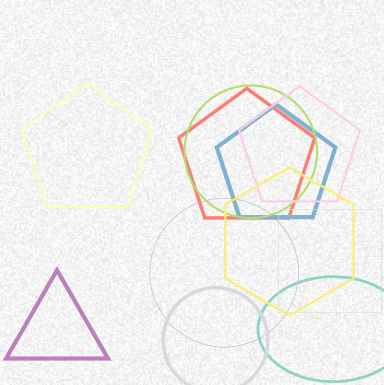[{"shape": "oval", "thickness": 2, "radius": 0.97, "center": [0.865, 0.145]}, {"shape": "pentagon", "thickness": 1.5, "radius": 0.89, "center": [0.226, 0.607]}, {"shape": "circle", "thickness": 0.5, "radius": 0.97, "center": [0.582, 0.292]}, {"shape": "pentagon", "thickness": 2.5, "radius": 0.93, "center": [0.641, 0.584]}, {"shape": "pentagon", "thickness": 3, "radius": 0.81, "center": [0.717, 0.567]}, {"shape": "circle", "thickness": 1.5, "radius": 0.86, "center": [0.651, 0.606]}, {"shape": "pentagon", "thickness": 1.5, "radius": 0.83, "center": [0.778, 0.611]}, {"shape": "circle", "thickness": 2.5, "radius": 0.68, "center": [0.56, 0.117]}, {"shape": "triangle", "thickness": 3, "radius": 0.76, "center": [0.148, 0.145]}, {"shape": "square", "thickness": 0.5, "radius": 0.67, "center": [0.856, 0.322]}, {"shape": "hexagon", "thickness": 1.5, "radius": 0.96, "center": [0.752, 0.373]}]